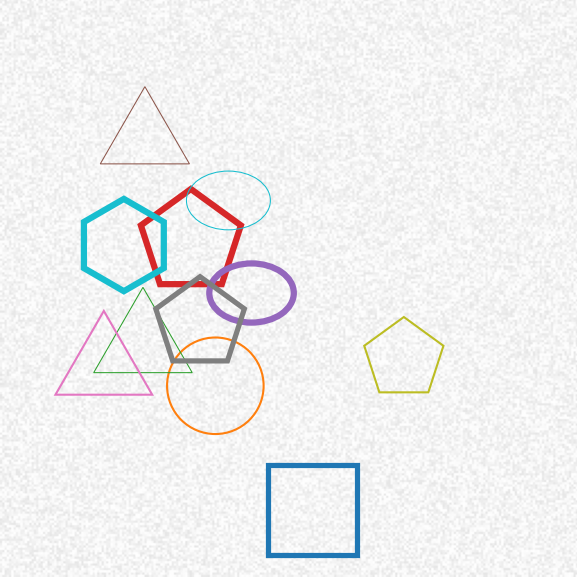[{"shape": "square", "thickness": 2.5, "radius": 0.39, "center": [0.541, 0.116]}, {"shape": "circle", "thickness": 1, "radius": 0.42, "center": [0.373, 0.331]}, {"shape": "triangle", "thickness": 0.5, "radius": 0.49, "center": [0.248, 0.403]}, {"shape": "pentagon", "thickness": 3, "radius": 0.46, "center": [0.331, 0.581]}, {"shape": "oval", "thickness": 3, "radius": 0.37, "center": [0.436, 0.492]}, {"shape": "triangle", "thickness": 0.5, "radius": 0.45, "center": [0.251, 0.76]}, {"shape": "triangle", "thickness": 1, "radius": 0.48, "center": [0.18, 0.364]}, {"shape": "pentagon", "thickness": 2.5, "radius": 0.4, "center": [0.346, 0.439]}, {"shape": "pentagon", "thickness": 1, "radius": 0.36, "center": [0.699, 0.378]}, {"shape": "oval", "thickness": 0.5, "radius": 0.36, "center": [0.396, 0.652]}, {"shape": "hexagon", "thickness": 3, "radius": 0.4, "center": [0.214, 0.575]}]